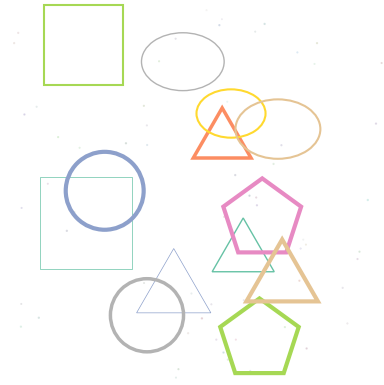[{"shape": "triangle", "thickness": 1, "radius": 0.47, "center": [0.632, 0.341]}, {"shape": "square", "thickness": 0.5, "radius": 0.59, "center": [0.223, 0.421]}, {"shape": "triangle", "thickness": 2.5, "radius": 0.43, "center": [0.577, 0.633]}, {"shape": "circle", "thickness": 3, "radius": 0.51, "center": [0.272, 0.504]}, {"shape": "triangle", "thickness": 0.5, "radius": 0.56, "center": [0.451, 0.243]}, {"shape": "pentagon", "thickness": 3, "radius": 0.53, "center": [0.681, 0.43]}, {"shape": "square", "thickness": 1.5, "radius": 0.52, "center": [0.217, 0.883]}, {"shape": "pentagon", "thickness": 3, "radius": 0.54, "center": [0.674, 0.118]}, {"shape": "oval", "thickness": 1.5, "radius": 0.45, "center": [0.6, 0.705]}, {"shape": "triangle", "thickness": 3, "radius": 0.54, "center": [0.733, 0.271]}, {"shape": "oval", "thickness": 1.5, "radius": 0.55, "center": [0.722, 0.665]}, {"shape": "oval", "thickness": 1, "radius": 0.54, "center": [0.475, 0.84]}, {"shape": "circle", "thickness": 2.5, "radius": 0.47, "center": [0.382, 0.181]}]